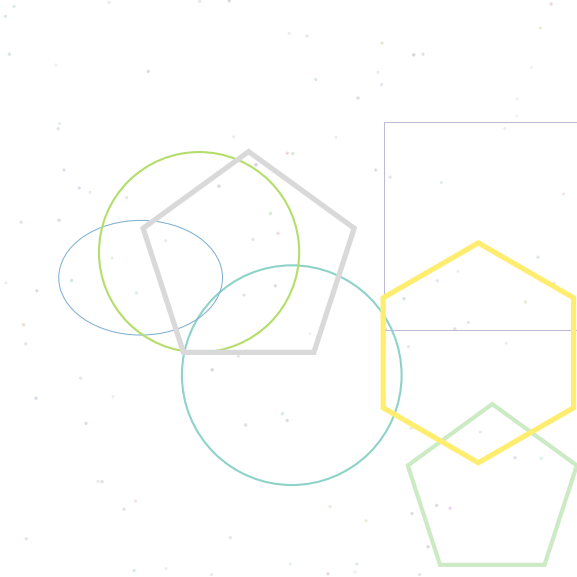[{"shape": "circle", "thickness": 1, "radius": 0.95, "center": [0.505, 0.349]}, {"shape": "square", "thickness": 0.5, "radius": 0.9, "center": [0.845, 0.608]}, {"shape": "oval", "thickness": 0.5, "radius": 0.71, "center": [0.244, 0.518]}, {"shape": "circle", "thickness": 1, "radius": 0.87, "center": [0.345, 0.562]}, {"shape": "pentagon", "thickness": 2.5, "radius": 0.96, "center": [0.431, 0.544]}, {"shape": "pentagon", "thickness": 2, "radius": 0.77, "center": [0.852, 0.146]}, {"shape": "hexagon", "thickness": 2.5, "radius": 0.95, "center": [0.828, 0.388]}]